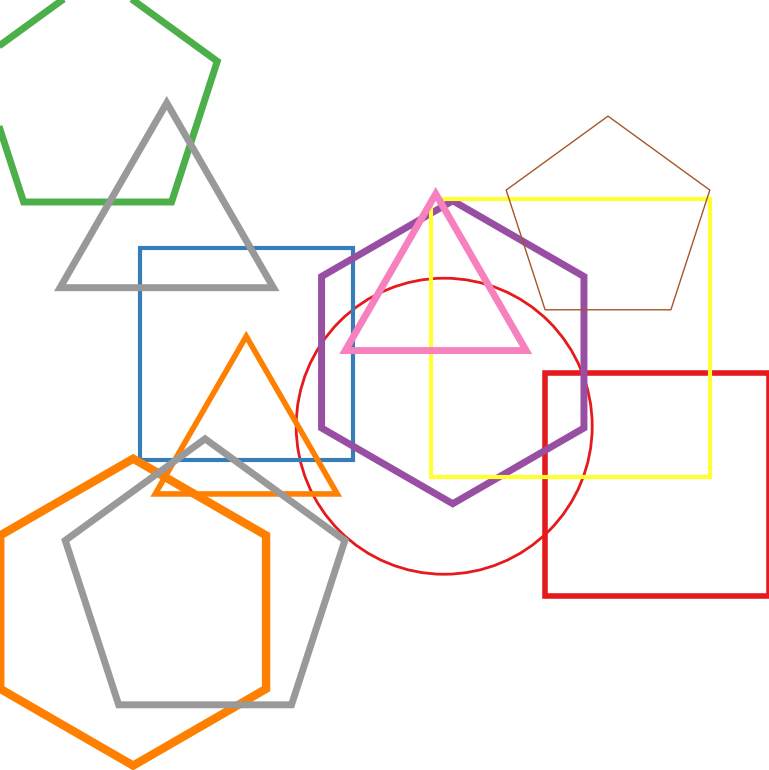[{"shape": "circle", "thickness": 1, "radius": 0.96, "center": [0.577, 0.446]}, {"shape": "square", "thickness": 2, "radius": 0.73, "center": [0.853, 0.371]}, {"shape": "square", "thickness": 1.5, "radius": 0.69, "center": [0.32, 0.54]}, {"shape": "pentagon", "thickness": 2.5, "radius": 0.82, "center": [0.127, 0.87]}, {"shape": "hexagon", "thickness": 2.5, "radius": 0.98, "center": [0.588, 0.543]}, {"shape": "hexagon", "thickness": 3, "radius": 1.0, "center": [0.173, 0.205]}, {"shape": "triangle", "thickness": 2, "radius": 0.68, "center": [0.32, 0.427]}, {"shape": "square", "thickness": 1.5, "radius": 0.9, "center": [0.741, 0.561]}, {"shape": "pentagon", "thickness": 0.5, "radius": 0.7, "center": [0.79, 0.71]}, {"shape": "triangle", "thickness": 2.5, "radius": 0.68, "center": [0.566, 0.613]}, {"shape": "triangle", "thickness": 2.5, "radius": 0.8, "center": [0.217, 0.706]}, {"shape": "pentagon", "thickness": 2.5, "radius": 0.95, "center": [0.266, 0.239]}]